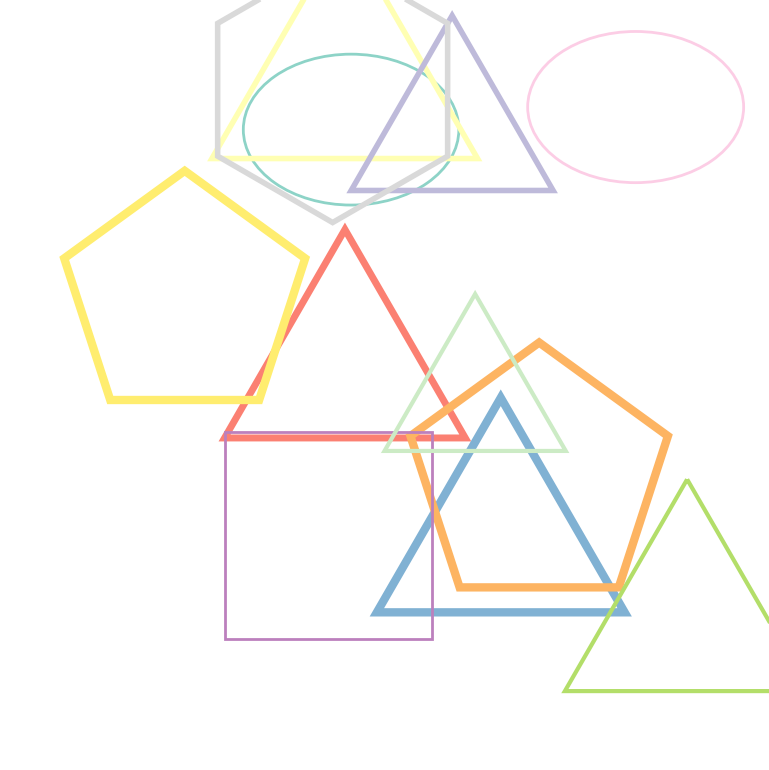[{"shape": "oval", "thickness": 1, "radius": 0.7, "center": [0.456, 0.832]}, {"shape": "triangle", "thickness": 2, "radius": 1.0, "center": [0.448, 0.894]}, {"shape": "triangle", "thickness": 2, "radius": 0.76, "center": [0.587, 0.828]}, {"shape": "triangle", "thickness": 2.5, "radius": 0.9, "center": [0.448, 0.521]}, {"shape": "triangle", "thickness": 3, "radius": 0.93, "center": [0.65, 0.298]}, {"shape": "pentagon", "thickness": 3, "radius": 0.88, "center": [0.7, 0.379]}, {"shape": "triangle", "thickness": 1.5, "radius": 0.92, "center": [0.892, 0.194]}, {"shape": "oval", "thickness": 1, "radius": 0.7, "center": [0.826, 0.861]}, {"shape": "hexagon", "thickness": 2, "radius": 0.86, "center": [0.432, 0.883]}, {"shape": "square", "thickness": 1, "radius": 0.67, "center": [0.426, 0.305]}, {"shape": "triangle", "thickness": 1.5, "radius": 0.68, "center": [0.617, 0.482]}, {"shape": "pentagon", "thickness": 3, "radius": 0.82, "center": [0.24, 0.614]}]